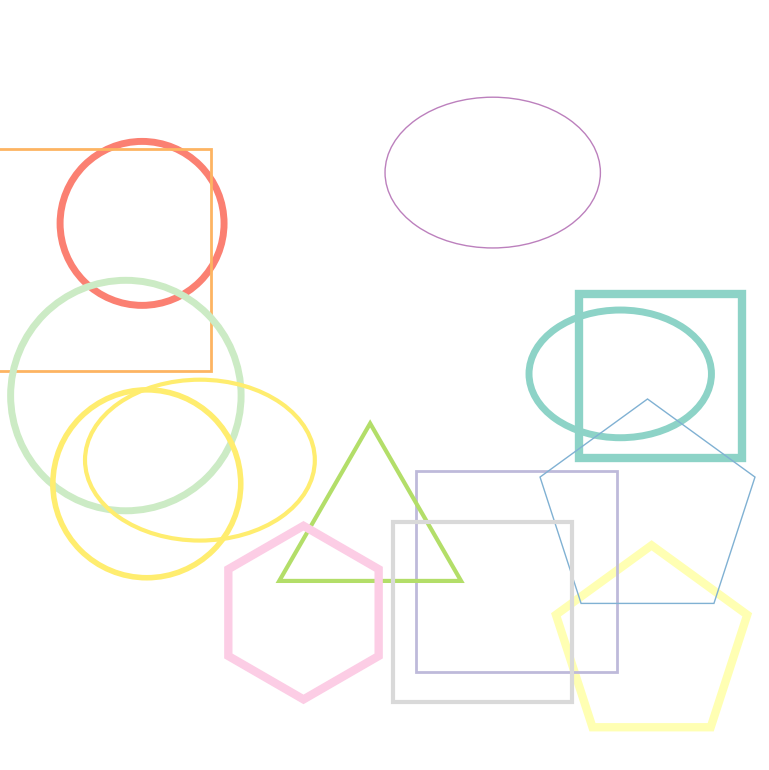[{"shape": "oval", "thickness": 2.5, "radius": 0.59, "center": [0.805, 0.514]}, {"shape": "square", "thickness": 3, "radius": 0.53, "center": [0.858, 0.512]}, {"shape": "pentagon", "thickness": 3, "radius": 0.65, "center": [0.846, 0.161]}, {"shape": "square", "thickness": 1, "radius": 0.65, "center": [0.671, 0.258]}, {"shape": "circle", "thickness": 2.5, "radius": 0.53, "center": [0.185, 0.71]}, {"shape": "pentagon", "thickness": 0.5, "radius": 0.73, "center": [0.841, 0.335]}, {"shape": "square", "thickness": 1, "radius": 0.72, "center": [0.13, 0.662]}, {"shape": "triangle", "thickness": 1.5, "radius": 0.68, "center": [0.481, 0.314]}, {"shape": "hexagon", "thickness": 3, "radius": 0.56, "center": [0.394, 0.204]}, {"shape": "square", "thickness": 1.5, "radius": 0.58, "center": [0.626, 0.205]}, {"shape": "oval", "thickness": 0.5, "radius": 0.7, "center": [0.64, 0.776]}, {"shape": "circle", "thickness": 2.5, "radius": 0.75, "center": [0.163, 0.486]}, {"shape": "circle", "thickness": 2, "radius": 0.61, "center": [0.191, 0.372]}, {"shape": "oval", "thickness": 1.5, "radius": 0.75, "center": [0.26, 0.402]}]